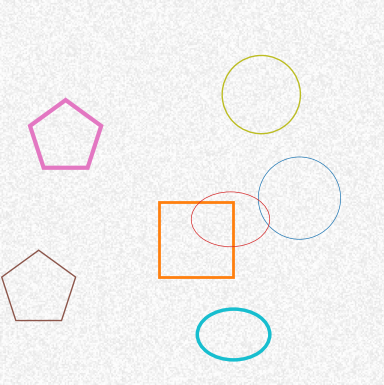[{"shape": "circle", "thickness": 0.5, "radius": 0.53, "center": [0.778, 0.485]}, {"shape": "square", "thickness": 2, "radius": 0.49, "center": [0.509, 0.378]}, {"shape": "oval", "thickness": 0.5, "radius": 0.51, "center": [0.599, 0.43]}, {"shape": "pentagon", "thickness": 1, "radius": 0.5, "center": [0.1, 0.249]}, {"shape": "pentagon", "thickness": 3, "radius": 0.49, "center": [0.17, 0.643]}, {"shape": "circle", "thickness": 1, "radius": 0.51, "center": [0.679, 0.754]}, {"shape": "oval", "thickness": 2.5, "radius": 0.47, "center": [0.607, 0.131]}]